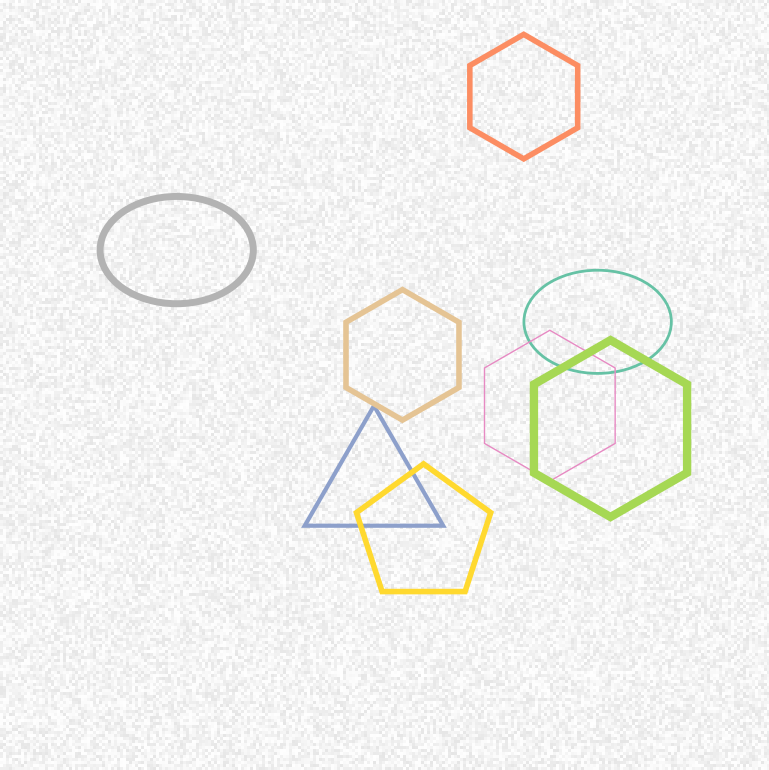[{"shape": "oval", "thickness": 1, "radius": 0.48, "center": [0.776, 0.582]}, {"shape": "hexagon", "thickness": 2, "radius": 0.4, "center": [0.68, 0.875]}, {"shape": "triangle", "thickness": 1.5, "radius": 0.52, "center": [0.486, 0.369]}, {"shape": "hexagon", "thickness": 0.5, "radius": 0.49, "center": [0.714, 0.473]}, {"shape": "hexagon", "thickness": 3, "radius": 0.57, "center": [0.793, 0.443]}, {"shape": "pentagon", "thickness": 2, "radius": 0.46, "center": [0.55, 0.306]}, {"shape": "hexagon", "thickness": 2, "radius": 0.42, "center": [0.523, 0.539]}, {"shape": "oval", "thickness": 2.5, "radius": 0.5, "center": [0.229, 0.675]}]